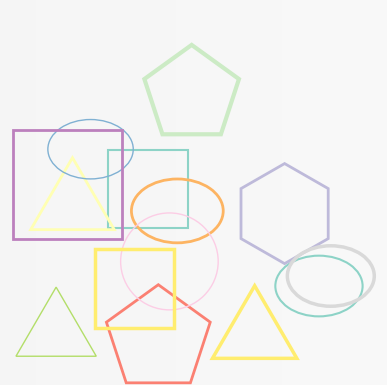[{"shape": "oval", "thickness": 1.5, "radius": 0.56, "center": [0.823, 0.257]}, {"shape": "square", "thickness": 1.5, "radius": 0.51, "center": [0.382, 0.509]}, {"shape": "triangle", "thickness": 2, "radius": 0.62, "center": [0.187, 0.466]}, {"shape": "hexagon", "thickness": 2, "radius": 0.65, "center": [0.734, 0.445]}, {"shape": "pentagon", "thickness": 2, "radius": 0.7, "center": [0.409, 0.12]}, {"shape": "oval", "thickness": 1, "radius": 0.55, "center": [0.234, 0.612]}, {"shape": "oval", "thickness": 2, "radius": 0.59, "center": [0.458, 0.452]}, {"shape": "triangle", "thickness": 1, "radius": 0.6, "center": [0.145, 0.135]}, {"shape": "circle", "thickness": 1, "radius": 0.63, "center": [0.437, 0.321]}, {"shape": "oval", "thickness": 2.5, "radius": 0.56, "center": [0.854, 0.283]}, {"shape": "square", "thickness": 2, "radius": 0.71, "center": [0.175, 0.52]}, {"shape": "pentagon", "thickness": 3, "radius": 0.64, "center": [0.495, 0.755]}, {"shape": "triangle", "thickness": 2.5, "radius": 0.63, "center": [0.657, 0.132]}, {"shape": "square", "thickness": 2.5, "radius": 0.51, "center": [0.347, 0.252]}]